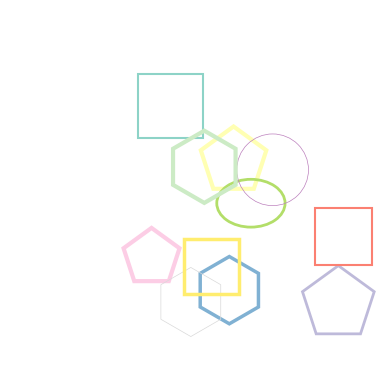[{"shape": "square", "thickness": 1.5, "radius": 0.42, "center": [0.443, 0.725]}, {"shape": "pentagon", "thickness": 3, "radius": 0.45, "center": [0.607, 0.582]}, {"shape": "pentagon", "thickness": 2, "radius": 0.49, "center": [0.879, 0.212]}, {"shape": "square", "thickness": 1.5, "radius": 0.37, "center": [0.893, 0.385]}, {"shape": "hexagon", "thickness": 2.5, "radius": 0.44, "center": [0.596, 0.246]}, {"shape": "oval", "thickness": 2, "radius": 0.44, "center": [0.652, 0.472]}, {"shape": "pentagon", "thickness": 3, "radius": 0.38, "center": [0.394, 0.332]}, {"shape": "hexagon", "thickness": 0.5, "radius": 0.45, "center": [0.496, 0.216]}, {"shape": "circle", "thickness": 0.5, "radius": 0.47, "center": [0.708, 0.559]}, {"shape": "hexagon", "thickness": 3, "radius": 0.47, "center": [0.531, 0.567]}, {"shape": "square", "thickness": 2.5, "radius": 0.36, "center": [0.55, 0.307]}]